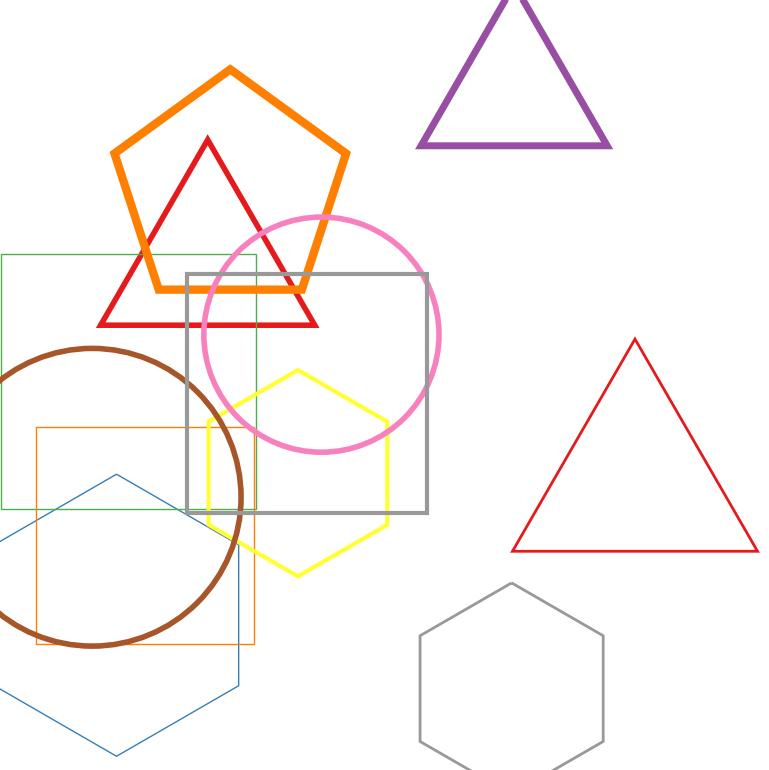[{"shape": "triangle", "thickness": 1, "radius": 0.92, "center": [0.825, 0.376]}, {"shape": "triangle", "thickness": 2, "radius": 0.8, "center": [0.27, 0.658]}, {"shape": "hexagon", "thickness": 0.5, "radius": 0.92, "center": [0.151, 0.201]}, {"shape": "square", "thickness": 0.5, "radius": 0.83, "center": [0.167, 0.505]}, {"shape": "triangle", "thickness": 2.5, "radius": 0.7, "center": [0.668, 0.88]}, {"shape": "pentagon", "thickness": 3, "radius": 0.79, "center": [0.299, 0.752]}, {"shape": "square", "thickness": 0.5, "radius": 0.71, "center": [0.188, 0.304]}, {"shape": "hexagon", "thickness": 1.5, "radius": 0.67, "center": [0.387, 0.385]}, {"shape": "circle", "thickness": 2, "radius": 0.97, "center": [0.12, 0.354]}, {"shape": "circle", "thickness": 2, "radius": 0.76, "center": [0.417, 0.565]}, {"shape": "square", "thickness": 1.5, "radius": 0.78, "center": [0.399, 0.489]}, {"shape": "hexagon", "thickness": 1, "radius": 0.69, "center": [0.664, 0.106]}]